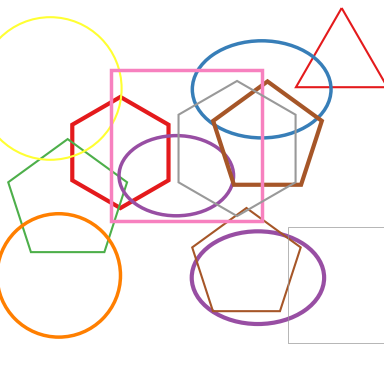[{"shape": "hexagon", "thickness": 3, "radius": 0.72, "center": [0.313, 0.604]}, {"shape": "triangle", "thickness": 1.5, "radius": 0.69, "center": [0.887, 0.842]}, {"shape": "oval", "thickness": 2.5, "radius": 0.9, "center": [0.68, 0.768]}, {"shape": "pentagon", "thickness": 1.5, "radius": 0.81, "center": [0.176, 0.476]}, {"shape": "oval", "thickness": 3, "radius": 0.86, "center": [0.67, 0.279]}, {"shape": "oval", "thickness": 2.5, "radius": 0.74, "center": [0.458, 0.544]}, {"shape": "circle", "thickness": 2.5, "radius": 0.8, "center": [0.153, 0.285]}, {"shape": "circle", "thickness": 1.5, "radius": 0.93, "center": [0.131, 0.77]}, {"shape": "pentagon", "thickness": 3, "radius": 0.74, "center": [0.695, 0.64]}, {"shape": "pentagon", "thickness": 1.5, "radius": 0.74, "center": [0.64, 0.312]}, {"shape": "square", "thickness": 2.5, "radius": 0.98, "center": [0.485, 0.621]}, {"shape": "hexagon", "thickness": 1.5, "radius": 0.88, "center": [0.616, 0.614]}, {"shape": "square", "thickness": 0.5, "radius": 0.76, "center": [0.9, 0.259]}]